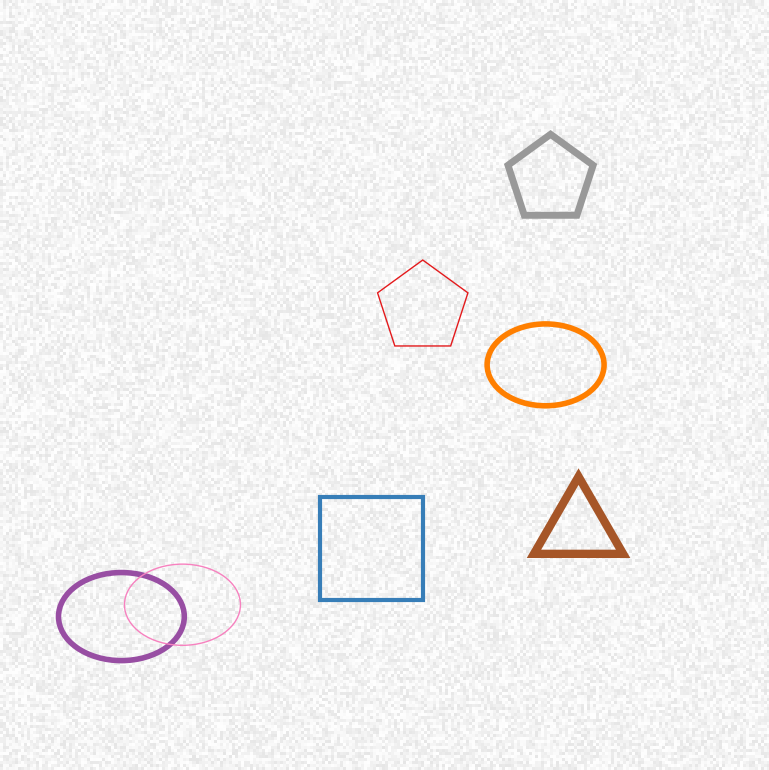[{"shape": "pentagon", "thickness": 0.5, "radius": 0.31, "center": [0.549, 0.601]}, {"shape": "square", "thickness": 1.5, "radius": 0.34, "center": [0.483, 0.287]}, {"shape": "oval", "thickness": 2, "radius": 0.41, "center": [0.158, 0.199]}, {"shape": "oval", "thickness": 2, "radius": 0.38, "center": [0.709, 0.526]}, {"shape": "triangle", "thickness": 3, "radius": 0.33, "center": [0.751, 0.314]}, {"shape": "oval", "thickness": 0.5, "radius": 0.38, "center": [0.237, 0.215]}, {"shape": "pentagon", "thickness": 2.5, "radius": 0.29, "center": [0.715, 0.767]}]